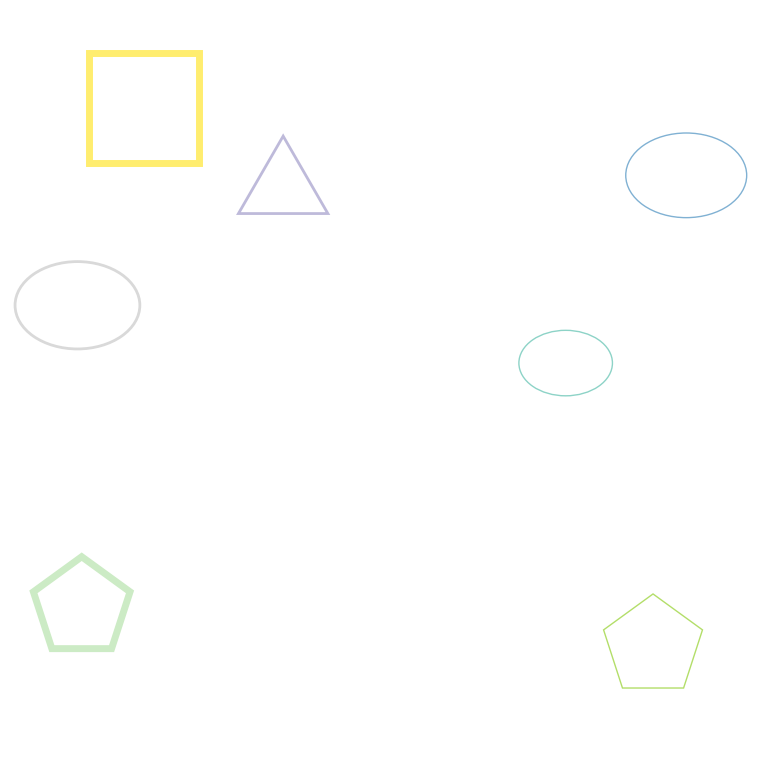[{"shape": "oval", "thickness": 0.5, "radius": 0.3, "center": [0.735, 0.528]}, {"shape": "triangle", "thickness": 1, "radius": 0.34, "center": [0.368, 0.756]}, {"shape": "oval", "thickness": 0.5, "radius": 0.39, "center": [0.891, 0.772]}, {"shape": "pentagon", "thickness": 0.5, "radius": 0.34, "center": [0.848, 0.161]}, {"shape": "oval", "thickness": 1, "radius": 0.41, "center": [0.101, 0.604]}, {"shape": "pentagon", "thickness": 2.5, "radius": 0.33, "center": [0.106, 0.211]}, {"shape": "square", "thickness": 2.5, "radius": 0.36, "center": [0.187, 0.86]}]